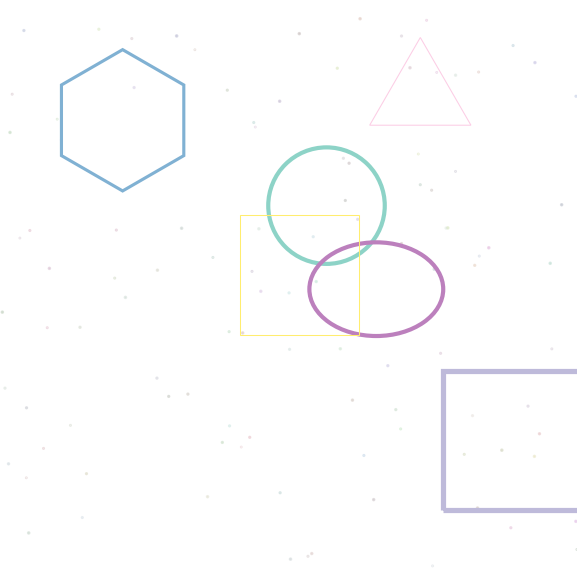[{"shape": "circle", "thickness": 2, "radius": 0.5, "center": [0.565, 0.643]}, {"shape": "square", "thickness": 2.5, "radius": 0.6, "center": [0.887, 0.237]}, {"shape": "hexagon", "thickness": 1.5, "radius": 0.61, "center": [0.212, 0.791]}, {"shape": "triangle", "thickness": 0.5, "radius": 0.51, "center": [0.728, 0.833]}, {"shape": "oval", "thickness": 2, "radius": 0.58, "center": [0.652, 0.498]}, {"shape": "square", "thickness": 0.5, "radius": 0.52, "center": [0.519, 0.523]}]